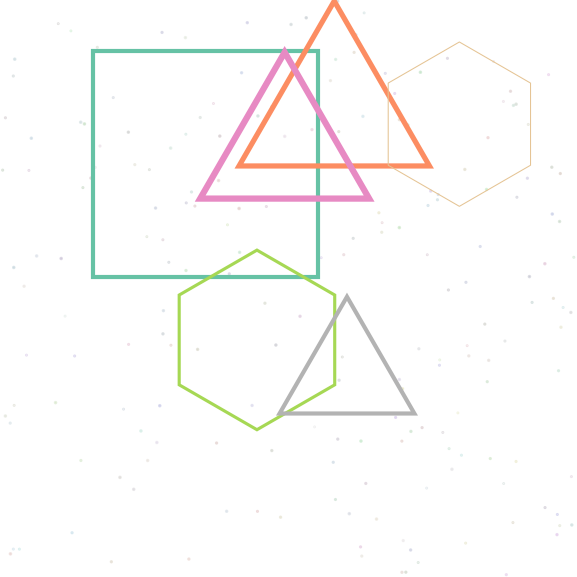[{"shape": "square", "thickness": 2, "radius": 0.98, "center": [0.356, 0.715]}, {"shape": "triangle", "thickness": 2.5, "radius": 0.95, "center": [0.579, 0.807]}, {"shape": "triangle", "thickness": 3, "radius": 0.84, "center": [0.493, 0.74]}, {"shape": "hexagon", "thickness": 1.5, "radius": 0.78, "center": [0.445, 0.411]}, {"shape": "hexagon", "thickness": 0.5, "radius": 0.71, "center": [0.795, 0.784]}, {"shape": "triangle", "thickness": 2, "radius": 0.67, "center": [0.601, 0.35]}]